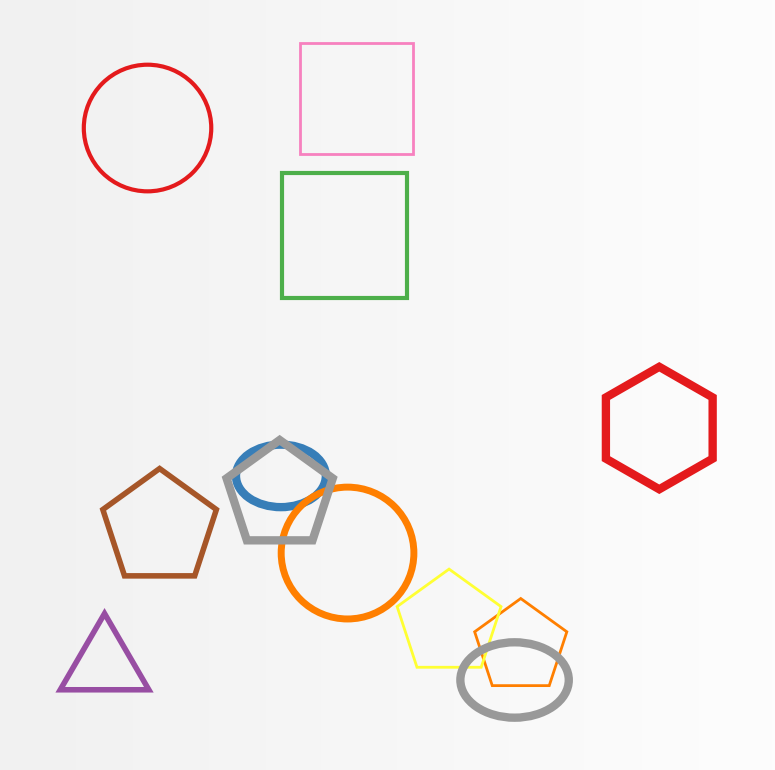[{"shape": "hexagon", "thickness": 3, "radius": 0.4, "center": [0.851, 0.444]}, {"shape": "circle", "thickness": 1.5, "radius": 0.41, "center": [0.19, 0.834]}, {"shape": "oval", "thickness": 3, "radius": 0.29, "center": [0.362, 0.382]}, {"shape": "square", "thickness": 1.5, "radius": 0.41, "center": [0.445, 0.694]}, {"shape": "triangle", "thickness": 2, "radius": 0.33, "center": [0.135, 0.137]}, {"shape": "circle", "thickness": 2.5, "radius": 0.43, "center": [0.448, 0.282]}, {"shape": "pentagon", "thickness": 1, "radius": 0.31, "center": [0.672, 0.16]}, {"shape": "pentagon", "thickness": 1, "radius": 0.35, "center": [0.579, 0.19]}, {"shape": "pentagon", "thickness": 2, "radius": 0.39, "center": [0.206, 0.314]}, {"shape": "square", "thickness": 1, "radius": 0.36, "center": [0.46, 0.872]}, {"shape": "oval", "thickness": 3, "radius": 0.35, "center": [0.664, 0.117]}, {"shape": "pentagon", "thickness": 3, "radius": 0.36, "center": [0.361, 0.357]}]